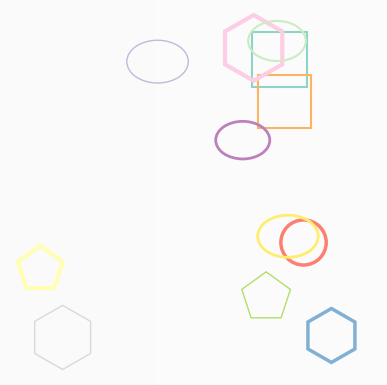[{"shape": "square", "thickness": 1.5, "radius": 0.36, "center": [0.722, 0.845]}, {"shape": "pentagon", "thickness": 3, "radius": 0.31, "center": [0.104, 0.301]}, {"shape": "oval", "thickness": 1, "radius": 0.4, "center": [0.407, 0.84]}, {"shape": "circle", "thickness": 2.5, "radius": 0.29, "center": [0.783, 0.37]}, {"shape": "hexagon", "thickness": 2.5, "radius": 0.35, "center": [0.855, 0.129]}, {"shape": "square", "thickness": 1.5, "radius": 0.34, "center": [0.734, 0.737]}, {"shape": "pentagon", "thickness": 1, "radius": 0.33, "center": [0.687, 0.228]}, {"shape": "hexagon", "thickness": 3, "radius": 0.43, "center": [0.655, 0.876]}, {"shape": "hexagon", "thickness": 1, "radius": 0.42, "center": [0.162, 0.124]}, {"shape": "oval", "thickness": 2, "radius": 0.35, "center": [0.626, 0.636]}, {"shape": "oval", "thickness": 1.5, "radius": 0.37, "center": [0.715, 0.894]}, {"shape": "oval", "thickness": 2, "radius": 0.39, "center": [0.743, 0.386]}]